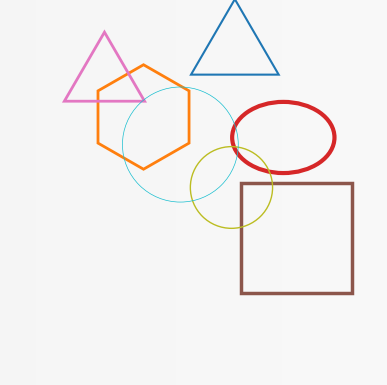[{"shape": "triangle", "thickness": 1.5, "radius": 0.65, "center": [0.606, 0.871]}, {"shape": "hexagon", "thickness": 2, "radius": 0.68, "center": [0.37, 0.696]}, {"shape": "oval", "thickness": 3, "radius": 0.66, "center": [0.731, 0.643]}, {"shape": "square", "thickness": 2.5, "radius": 0.72, "center": [0.765, 0.382]}, {"shape": "triangle", "thickness": 2, "radius": 0.6, "center": [0.27, 0.797]}, {"shape": "circle", "thickness": 1, "radius": 0.53, "center": [0.597, 0.513]}, {"shape": "circle", "thickness": 0.5, "radius": 0.75, "center": [0.465, 0.625]}]